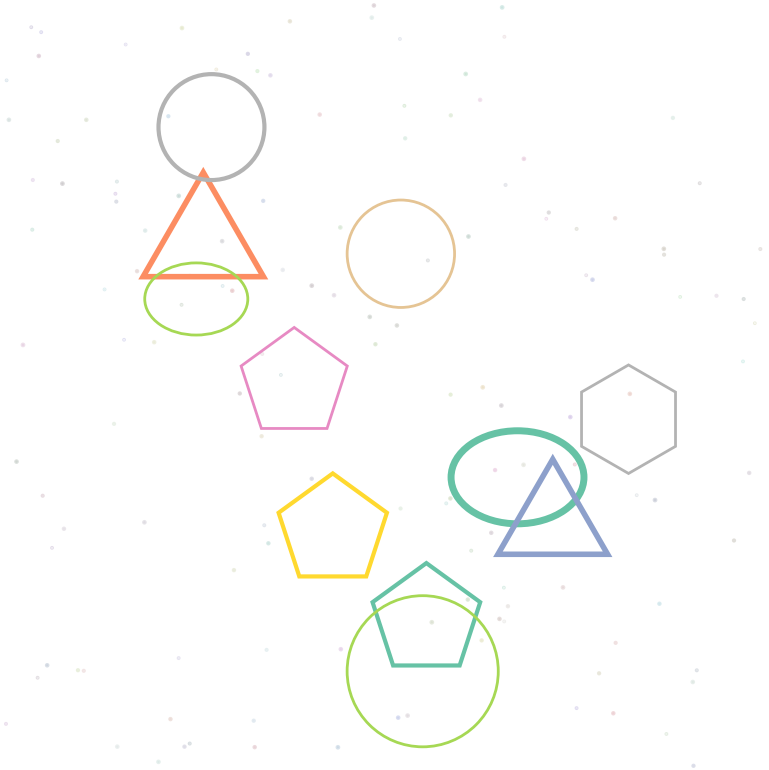[{"shape": "oval", "thickness": 2.5, "radius": 0.43, "center": [0.672, 0.38]}, {"shape": "pentagon", "thickness": 1.5, "radius": 0.37, "center": [0.554, 0.195]}, {"shape": "triangle", "thickness": 2, "radius": 0.45, "center": [0.264, 0.686]}, {"shape": "triangle", "thickness": 2, "radius": 0.41, "center": [0.718, 0.321]}, {"shape": "pentagon", "thickness": 1, "radius": 0.36, "center": [0.382, 0.502]}, {"shape": "oval", "thickness": 1, "radius": 0.33, "center": [0.255, 0.612]}, {"shape": "circle", "thickness": 1, "radius": 0.49, "center": [0.549, 0.128]}, {"shape": "pentagon", "thickness": 1.5, "radius": 0.37, "center": [0.432, 0.311]}, {"shape": "circle", "thickness": 1, "radius": 0.35, "center": [0.521, 0.67]}, {"shape": "hexagon", "thickness": 1, "radius": 0.35, "center": [0.816, 0.456]}, {"shape": "circle", "thickness": 1.5, "radius": 0.34, "center": [0.275, 0.835]}]